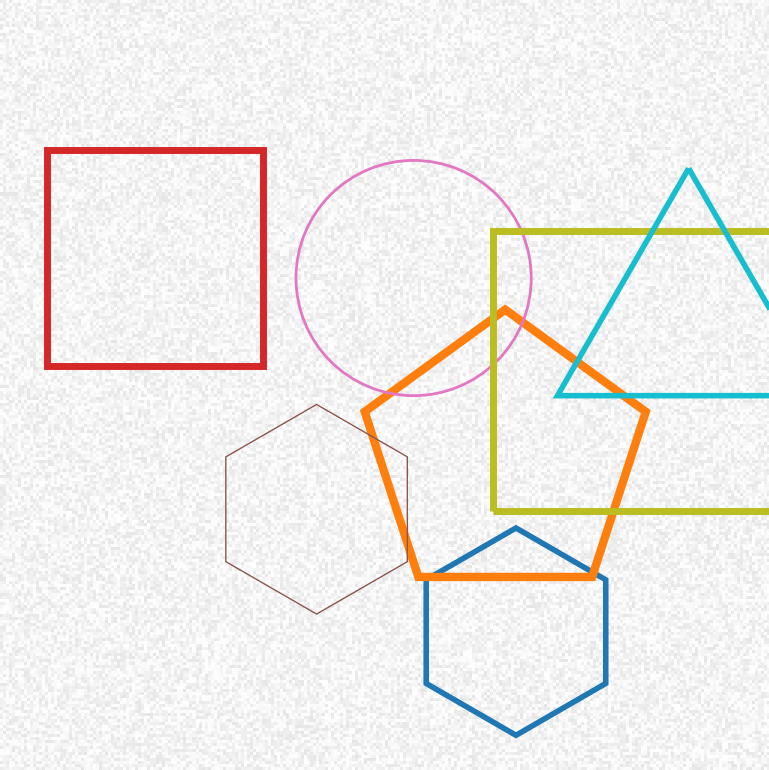[{"shape": "hexagon", "thickness": 2, "radius": 0.67, "center": [0.67, 0.18]}, {"shape": "pentagon", "thickness": 3, "radius": 0.96, "center": [0.656, 0.406]}, {"shape": "square", "thickness": 2.5, "radius": 0.7, "center": [0.201, 0.665]}, {"shape": "hexagon", "thickness": 0.5, "radius": 0.68, "center": [0.411, 0.339]}, {"shape": "circle", "thickness": 1, "radius": 0.76, "center": [0.537, 0.639]}, {"shape": "square", "thickness": 2.5, "radius": 0.91, "center": [0.822, 0.518]}, {"shape": "triangle", "thickness": 2, "radius": 0.98, "center": [0.894, 0.585]}]